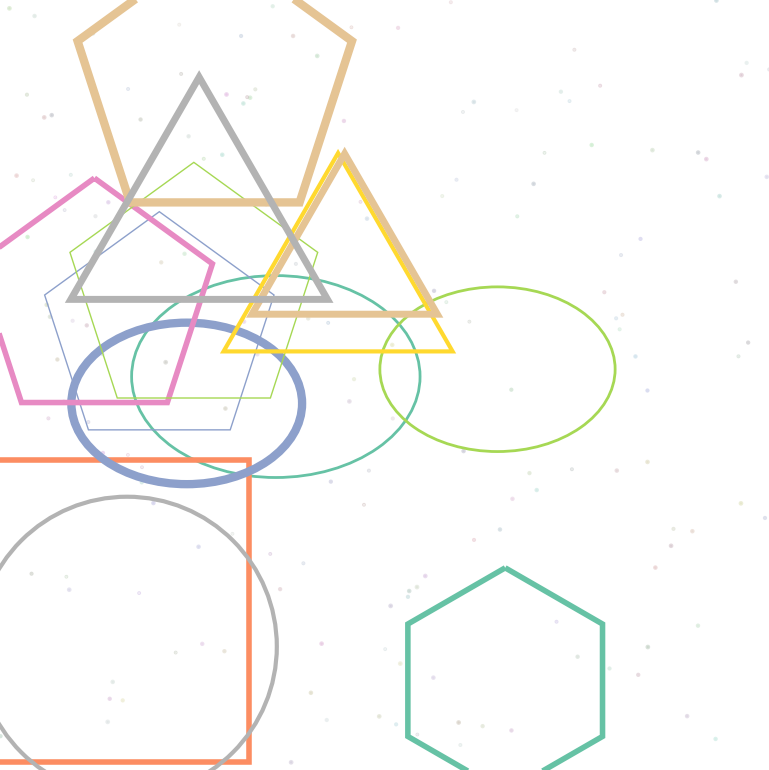[{"shape": "oval", "thickness": 1, "radius": 0.94, "center": [0.358, 0.511]}, {"shape": "hexagon", "thickness": 2, "radius": 0.73, "center": [0.656, 0.117]}, {"shape": "square", "thickness": 2, "radius": 0.98, "center": [0.127, 0.206]}, {"shape": "pentagon", "thickness": 0.5, "radius": 0.78, "center": [0.207, 0.568]}, {"shape": "oval", "thickness": 3, "radius": 0.75, "center": [0.243, 0.476]}, {"shape": "pentagon", "thickness": 2, "radius": 0.81, "center": [0.123, 0.608]}, {"shape": "oval", "thickness": 1, "radius": 0.76, "center": [0.646, 0.521]}, {"shape": "pentagon", "thickness": 0.5, "radius": 0.85, "center": [0.252, 0.62]}, {"shape": "triangle", "thickness": 1.5, "radius": 0.86, "center": [0.439, 0.629]}, {"shape": "triangle", "thickness": 2.5, "radius": 0.69, "center": [0.448, 0.661]}, {"shape": "pentagon", "thickness": 3, "radius": 0.94, "center": [0.279, 0.889]}, {"shape": "circle", "thickness": 1.5, "radius": 0.97, "center": [0.165, 0.16]}, {"shape": "triangle", "thickness": 2.5, "radius": 0.96, "center": [0.259, 0.707]}]